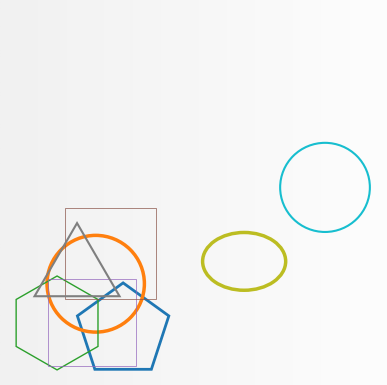[{"shape": "pentagon", "thickness": 2, "radius": 0.62, "center": [0.318, 0.141]}, {"shape": "circle", "thickness": 2.5, "radius": 0.63, "center": [0.247, 0.263]}, {"shape": "hexagon", "thickness": 1, "radius": 0.61, "center": [0.147, 0.161]}, {"shape": "square", "thickness": 0.5, "radius": 0.56, "center": [0.237, 0.163]}, {"shape": "square", "thickness": 0.5, "radius": 0.59, "center": [0.285, 0.342]}, {"shape": "triangle", "thickness": 1.5, "radius": 0.63, "center": [0.199, 0.294]}, {"shape": "oval", "thickness": 2.5, "radius": 0.54, "center": [0.63, 0.321]}, {"shape": "circle", "thickness": 1.5, "radius": 0.58, "center": [0.839, 0.513]}]